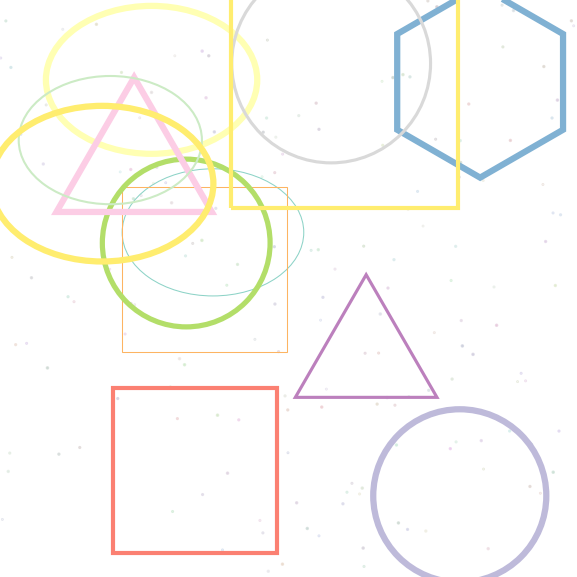[{"shape": "oval", "thickness": 0.5, "radius": 0.79, "center": [0.369, 0.597]}, {"shape": "oval", "thickness": 3, "radius": 0.91, "center": [0.262, 0.861]}, {"shape": "circle", "thickness": 3, "radius": 0.75, "center": [0.796, 0.141]}, {"shape": "square", "thickness": 2, "radius": 0.71, "center": [0.338, 0.184]}, {"shape": "hexagon", "thickness": 3, "radius": 0.83, "center": [0.831, 0.857]}, {"shape": "square", "thickness": 0.5, "radius": 0.71, "center": [0.354, 0.533]}, {"shape": "circle", "thickness": 2.5, "radius": 0.73, "center": [0.322, 0.578]}, {"shape": "triangle", "thickness": 3, "radius": 0.78, "center": [0.232, 0.71]}, {"shape": "circle", "thickness": 1.5, "radius": 0.86, "center": [0.573, 0.889]}, {"shape": "triangle", "thickness": 1.5, "radius": 0.71, "center": [0.634, 0.382]}, {"shape": "oval", "thickness": 1, "radius": 0.79, "center": [0.191, 0.757]}, {"shape": "oval", "thickness": 3, "radius": 0.96, "center": [0.177, 0.681]}, {"shape": "square", "thickness": 2, "radius": 0.98, "center": [0.597, 0.836]}]